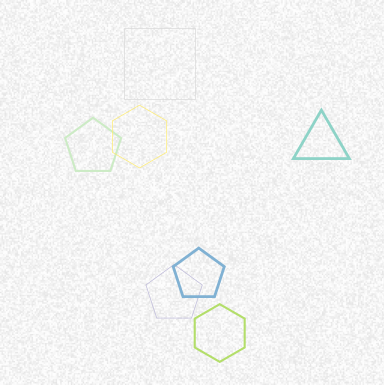[{"shape": "triangle", "thickness": 2, "radius": 0.42, "center": [0.835, 0.63]}, {"shape": "pentagon", "thickness": 0.5, "radius": 0.38, "center": [0.452, 0.236]}, {"shape": "pentagon", "thickness": 2, "radius": 0.35, "center": [0.516, 0.286]}, {"shape": "hexagon", "thickness": 1.5, "radius": 0.37, "center": [0.571, 0.135]}, {"shape": "square", "thickness": 0.5, "radius": 0.46, "center": [0.414, 0.835]}, {"shape": "pentagon", "thickness": 1.5, "radius": 0.38, "center": [0.242, 0.618]}, {"shape": "hexagon", "thickness": 0.5, "radius": 0.41, "center": [0.362, 0.645]}]